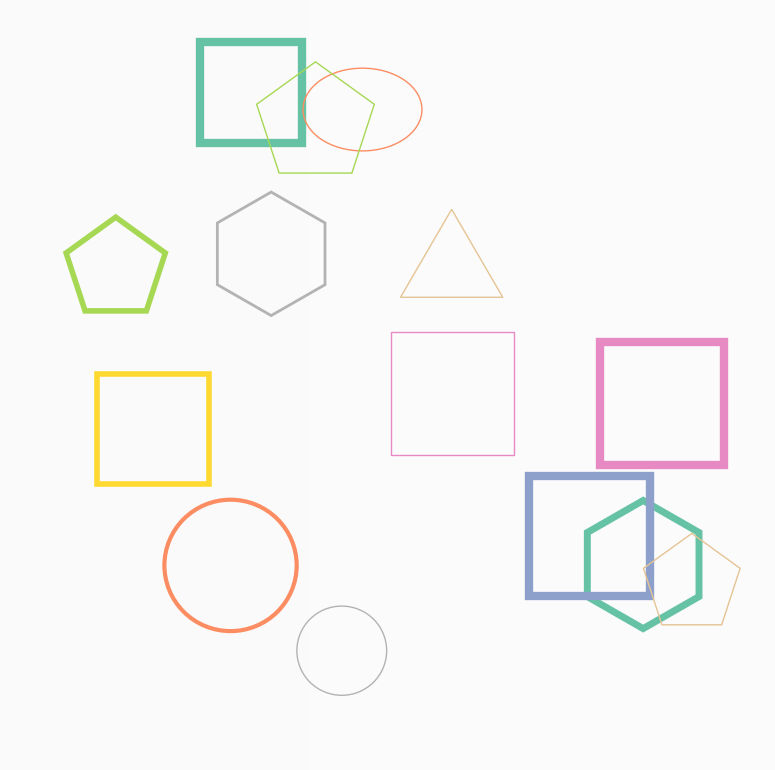[{"shape": "hexagon", "thickness": 2.5, "radius": 0.42, "center": [0.83, 0.267]}, {"shape": "square", "thickness": 3, "radius": 0.33, "center": [0.324, 0.88]}, {"shape": "oval", "thickness": 0.5, "radius": 0.38, "center": [0.468, 0.858]}, {"shape": "circle", "thickness": 1.5, "radius": 0.43, "center": [0.297, 0.266]}, {"shape": "square", "thickness": 3, "radius": 0.39, "center": [0.761, 0.304]}, {"shape": "square", "thickness": 0.5, "radius": 0.4, "center": [0.584, 0.489]}, {"shape": "square", "thickness": 3, "radius": 0.4, "center": [0.854, 0.476]}, {"shape": "pentagon", "thickness": 0.5, "radius": 0.4, "center": [0.407, 0.84]}, {"shape": "pentagon", "thickness": 2, "radius": 0.34, "center": [0.149, 0.651]}, {"shape": "square", "thickness": 2, "radius": 0.36, "center": [0.198, 0.443]}, {"shape": "triangle", "thickness": 0.5, "radius": 0.38, "center": [0.583, 0.652]}, {"shape": "pentagon", "thickness": 0.5, "radius": 0.33, "center": [0.893, 0.242]}, {"shape": "circle", "thickness": 0.5, "radius": 0.29, "center": [0.441, 0.155]}, {"shape": "hexagon", "thickness": 1, "radius": 0.4, "center": [0.35, 0.67]}]